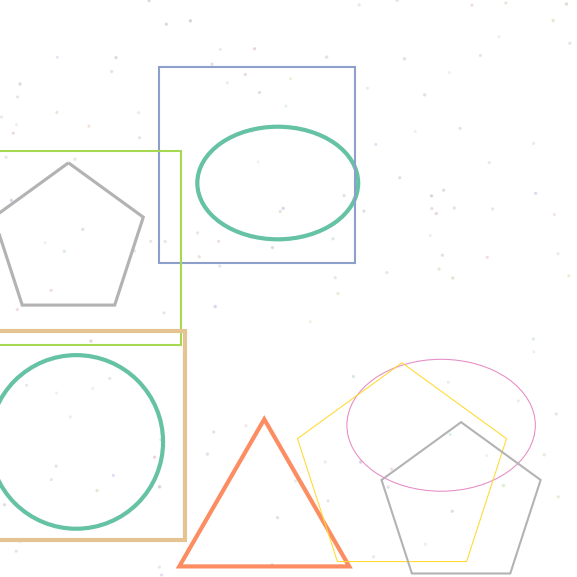[{"shape": "circle", "thickness": 2, "radius": 0.75, "center": [0.132, 0.234]}, {"shape": "oval", "thickness": 2, "radius": 0.7, "center": [0.481, 0.682]}, {"shape": "triangle", "thickness": 2, "radius": 0.85, "center": [0.458, 0.103]}, {"shape": "square", "thickness": 1, "radius": 0.85, "center": [0.445, 0.714]}, {"shape": "oval", "thickness": 0.5, "radius": 0.82, "center": [0.764, 0.263]}, {"shape": "square", "thickness": 1, "radius": 0.84, "center": [0.145, 0.57]}, {"shape": "pentagon", "thickness": 0.5, "radius": 0.95, "center": [0.696, 0.181]}, {"shape": "square", "thickness": 2, "radius": 0.9, "center": [0.14, 0.245]}, {"shape": "pentagon", "thickness": 1, "radius": 0.72, "center": [0.798, 0.123]}, {"shape": "pentagon", "thickness": 1.5, "radius": 0.68, "center": [0.119, 0.581]}]